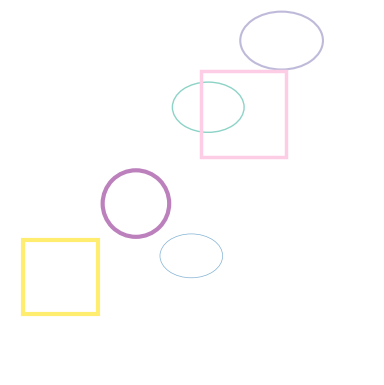[{"shape": "oval", "thickness": 1, "radius": 0.47, "center": [0.541, 0.722]}, {"shape": "oval", "thickness": 1.5, "radius": 0.54, "center": [0.731, 0.895]}, {"shape": "oval", "thickness": 0.5, "radius": 0.41, "center": [0.497, 0.335]}, {"shape": "square", "thickness": 2.5, "radius": 0.56, "center": [0.633, 0.704]}, {"shape": "circle", "thickness": 3, "radius": 0.43, "center": [0.353, 0.471]}, {"shape": "square", "thickness": 3, "radius": 0.48, "center": [0.157, 0.281]}]